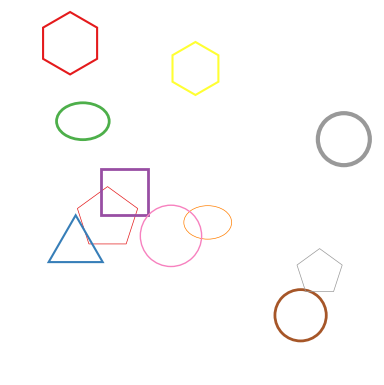[{"shape": "pentagon", "thickness": 0.5, "radius": 0.41, "center": [0.279, 0.433]}, {"shape": "hexagon", "thickness": 1.5, "radius": 0.41, "center": [0.182, 0.888]}, {"shape": "triangle", "thickness": 1.5, "radius": 0.41, "center": [0.197, 0.36]}, {"shape": "oval", "thickness": 2, "radius": 0.34, "center": [0.215, 0.685]}, {"shape": "square", "thickness": 2, "radius": 0.3, "center": [0.323, 0.502]}, {"shape": "oval", "thickness": 0.5, "radius": 0.31, "center": [0.54, 0.422]}, {"shape": "hexagon", "thickness": 1.5, "radius": 0.34, "center": [0.508, 0.822]}, {"shape": "circle", "thickness": 2, "radius": 0.33, "center": [0.781, 0.181]}, {"shape": "circle", "thickness": 1, "radius": 0.4, "center": [0.444, 0.387]}, {"shape": "circle", "thickness": 3, "radius": 0.34, "center": [0.893, 0.639]}, {"shape": "pentagon", "thickness": 0.5, "radius": 0.31, "center": [0.83, 0.293]}]